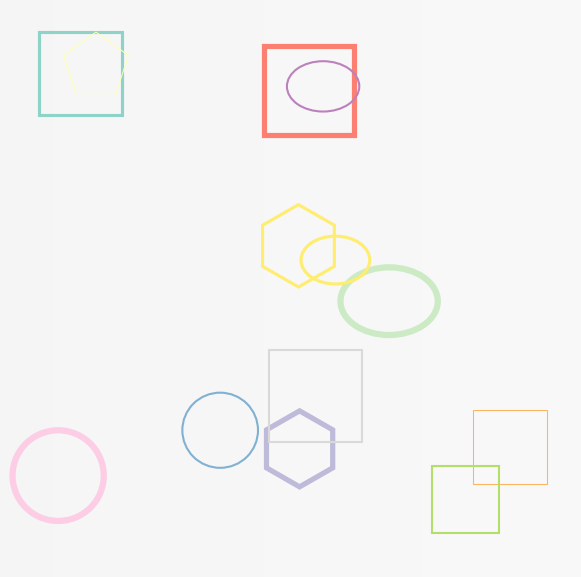[{"shape": "square", "thickness": 1.5, "radius": 0.36, "center": [0.138, 0.872]}, {"shape": "pentagon", "thickness": 0.5, "radius": 0.29, "center": [0.165, 0.885]}, {"shape": "hexagon", "thickness": 2.5, "radius": 0.33, "center": [0.515, 0.222]}, {"shape": "square", "thickness": 2.5, "radius": 0.39, "center": [0.532, 0.843]}, {"shape": "circle", "thickness": 1, "radius": 0.33, "center": [0.379, 0.254]}, {"shape": "square", "thickness": 0.5, "radius": 0.32, "center": [0.878, 0.226]}, {"shape": "square", "thickness": 1, "radius": 0.29, "center": [0.801, 0.134]}, {"shape": "circle", "thickness": 3, "radius": 0.39, "center": [0.1, 0.176]}, {"shape": "square", "thickness": 1, "radius": 0.4, "center": [0.543, 0.314]}, {"shape": "oval", "thickness": 1, "radius": 0.31, "center": [0.556, 0.85]}, {"shape": "oval", "thickness": 3, "radius": 0.42, "center": [0.669, 0.478]}, {"shape": "hexagon", "thickness": 1.5, "radius": 0.36, "center": [0.514, 0.574]}, {"shape": "oval", "thickness": 1.5, "radius": 0.3, "center": [0.577, 0.549]}]